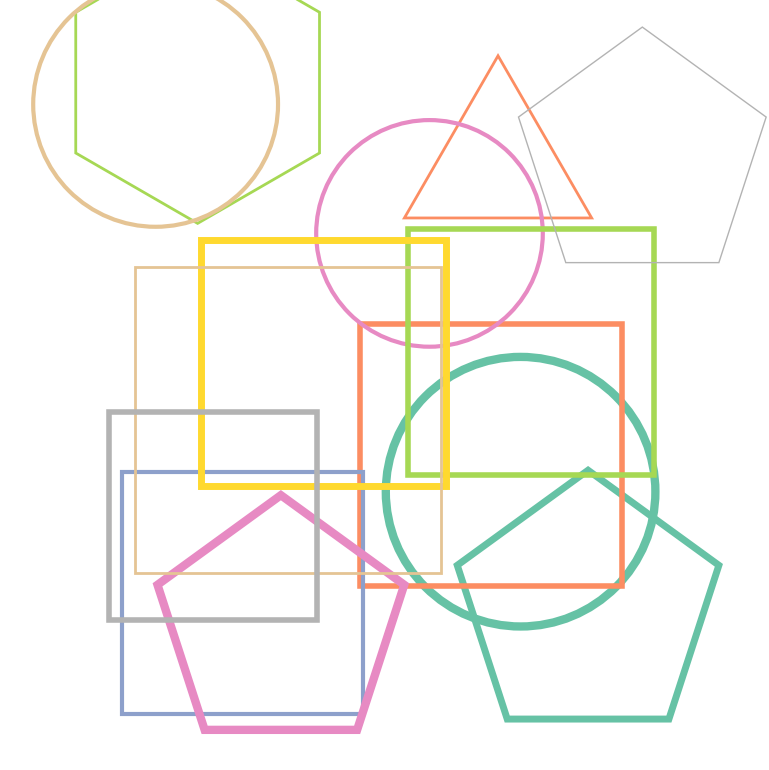[{"shape": "circle", "thickness": 3, "radius": 0.88, "center": [0.676, 0.361]}, {"shape": "pentagon", "thickness": 2.5, "radius": 0.89, "center": [0.764, 0.211]}, {"shape": "triangle", "thickness": 1, "radius": 0.7, "center": [0.647, 0.787]}, {"shape": "square", "thickness": 2, "radius": 0.85, "center": [0.638, 0.409]}, {"shape": "square", "thickness": 1.5, "radius": 0.78, "center": [0.315, 0.23]}, {"shape": "pentagon", "thickness": 3, "radius": 0.84, "center": [0.365, 0.188]}, {"shape": "circle", "thickness": 1.5, "radius": 0.74, "center": [0.558, 0.697]}, {"shape": "hexagon", "thickness": 1, "radius": 0.91, "center": [0.257, 0.893]}, {"shape": "square", "thickness": 2, "radius": 0.8, "center": [0.69, 0.543]}, {"shape": "square", "thickness": 2.5, "radius": 0.8, "center": [0.42, 0.529]}, {"shape": "circle", "thickness": 1.5, "radius": 0.79, "center": [0.202, 0.864]}, {"shape": "square", "thickness": 1, "radius": 0.99, "center": [0.374, 0.454]}, {"shape": "pentagon", "thickness": 0.5, "radius": 0.85, "center": [0.834, 0.796]}, {"shape": "square", "thickness": 2, "radius": 0.68, "center": [0.277, 0.329]}]